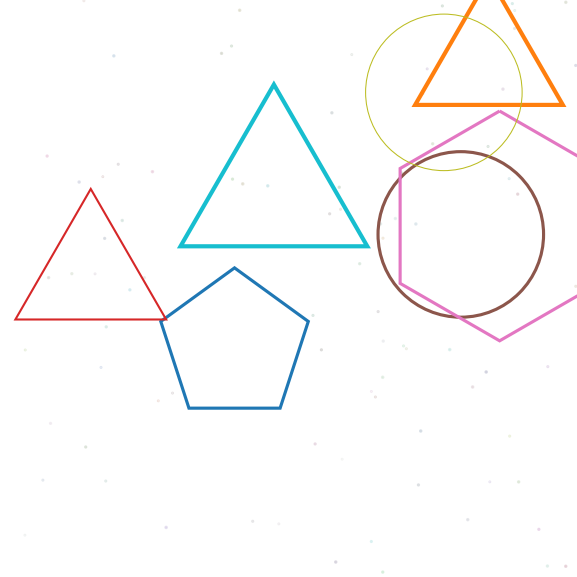[{"shape": "pentagon", "thickness": 1.5, "radius": 0.67, "center": [0.406, 0.401]}, {"shape": "triangle", "thickness": 2, "radius": 0.74, "center": [0.847, 0.891]}, {"shape": "triangle", "thickness": 1, "radius": 0.75, "center": [0.157, 0.521]}, {"shape": "circle", "thickness": 1.5, "radius": 0.72, "center": [0.798, 0.593]}, {"shape": "hexagon", "thickness": 1.5, "radius": 0.99, "center": [0.865, 0.608]}, {"shape": "circle", "thickness": 0.5, "radius": 0.68, "center": [0.769, 0.839]}, {"shape": "triangle", "thickness": 2, "radius": 0.93, "center": [0.474, 0.666]}]